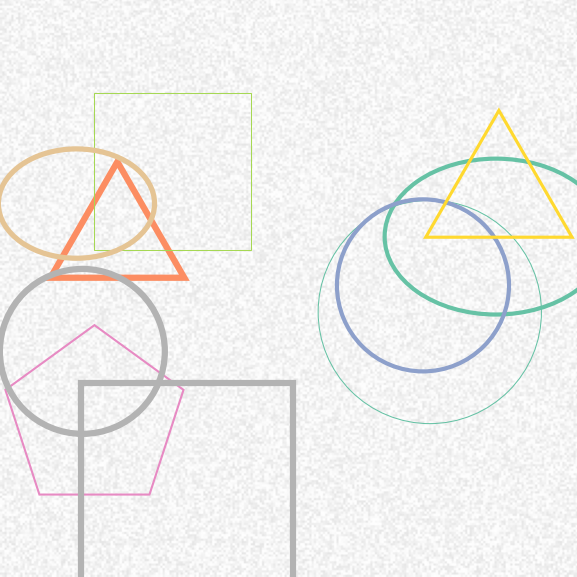[{"shape": "oval", "thickness": 2, "radius": 0.96, "center": [0.859, 0.589]}, {"shape": "circle", "thickness": 0.5, "radius": 0.97, "center": [0.744, 0.459]}, {"shape": "triangle", "thickness": 3, "radius": 0.67, "center": [0.203, 0.585]}, {"shape": "circle", "thickness": 2, "radius": 0.74, "center": [0.732, 0.505]}, {"shape": "pentagon", "thickness": 1, "radius": 0.81, "center": [0.164, 0.274]}, {"shape": "square", "thickness": 0.5, "radius": 0.68, "center": [0.298, 0.702]}, {"shape": "triangle", "thickness": 1.5, "radius": 0.73, "center": [0.864, 0.662]}, {"shape": "oval", "thickness": 2.5, "radius": 0.68, "center": [0.132, 0.647]}, {"shape": "circle", "thickness": 3, "radius": 0.71, "center": [0.143, 0.391]}, {"shape": "square", "thickness": 3, "radius": 0.92, "center": [0.324, 0.152]}]